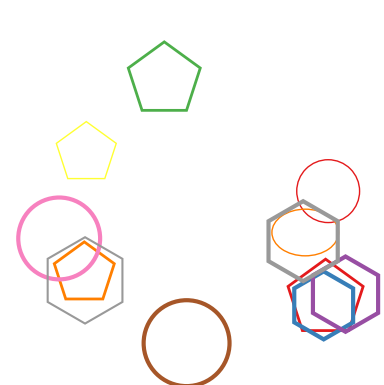[{"shape": "circle", "thickness": 1, "radius": 0.41, "center": [0.852, 0.504]}, {"shape": "pentagon", "thickness": 2, "radius": 0.51, "center": [0.846, 0.224]}, {"shape": "hexagon", "thickness": 3, "radius": 0.44, "center": [0.841, 0.207]}, {"shape": "pentagon", "thickness": 2, "radius": 0.49, "center": [0.427, 0.793]}, {"shape": "hexagon", "thickness": 3, "radius": 0.49, "center": [0.897, 0.236]}, {"shape": "oval", "thickness": 1, "radius": 0.43, "center": [0.793, 0.396]}, {"shape": "pentagon", "thickness": 2, "radius": 0.41, "center": [0.219, 0.29]}, {"shape": "pentagon", "thickness": 1, "radius": 0.41, "center": [0.224, 0.602]}, {"shape": "circle", "thickness": 3, "radius": 0.56, "center": [0.485, 0.109]}, {"shape": "circle", "thickness": 3, "radius": 0.53, "center": [0.154, 0.381]}, {"shape": "hexagon", "thickness": 1.5, "radius": 0.56, "center": [0.221, 0.272]}, {"shape": "hexagon", "thickness": 3, "radius": 0.52, "center": [0.787, 0.374]}]